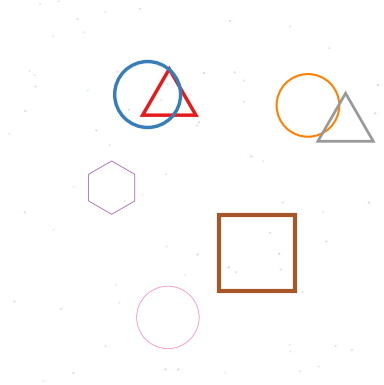[{"shape": "triangle", "thickness": 2.5, "radius": 0.4, "center": [0.44, 0.741]}, {"shape": "circle", "thickness": 2.5, "radius": 0.43, "center": [0.384, 0.755]}, {"shape": "hexagon", "thickness": 0.5, "radius": 0.35, "center": [0.29, 0.513]}, {"shape": "circle", "thickness": 1.5, "radius": 0.41, "center": [0.8, 0.726]}, {"shape": "square", "thickness": 3, "radius": 0.5, "center": [0.668, 0.342]}, {"shape": "circle", "thickness": 0.5, "radius": 0.41, "center": [0.436, 0.176]}, {"shape": "triangle", "thickness": 2, "radius": 0.42, "center": [0.898, 0.675]}]